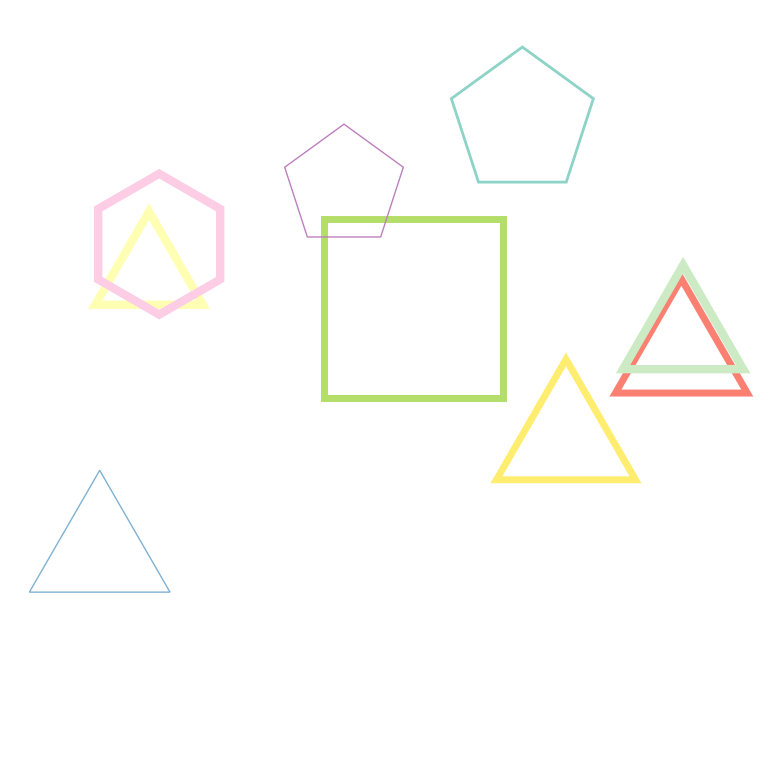[{"shape": "pentagon", "thickness": 1, "radius": 0.48, "center": [0.678, 0.842]}, {"shape": "triangle", "thickness": 3, "radius": 0.4, "center": [0.194, 0.645]}, {"shape": "triangle", "thickness": 2.5, "radius": 0.49, "center": [0.885, 0.539]}, {"shape": "triangle", "thickness": 0.5, "radius": 0.53, "center": [0.129, 0.284]}, {"shape": "square", "thickness": 2.5, "radius": 0.58, "center": [0.537, 0.599]}, {"shape": "hexagon", "thickness": 3, "radius": 0.46, "center": [0.207, 0.683]}, {"shape": "pentagon", "thickness": 0.5, "radius": 0.4, "center": [0.447, 0.758]}, {"shape": "triangle", "thickness": 3, "radius": 0.45, "center": [0.887, 0.566]}, {"shape": "triangle", "thickness": 2.5, "radius": 0.52, "center": [0.735, 0.429]}]